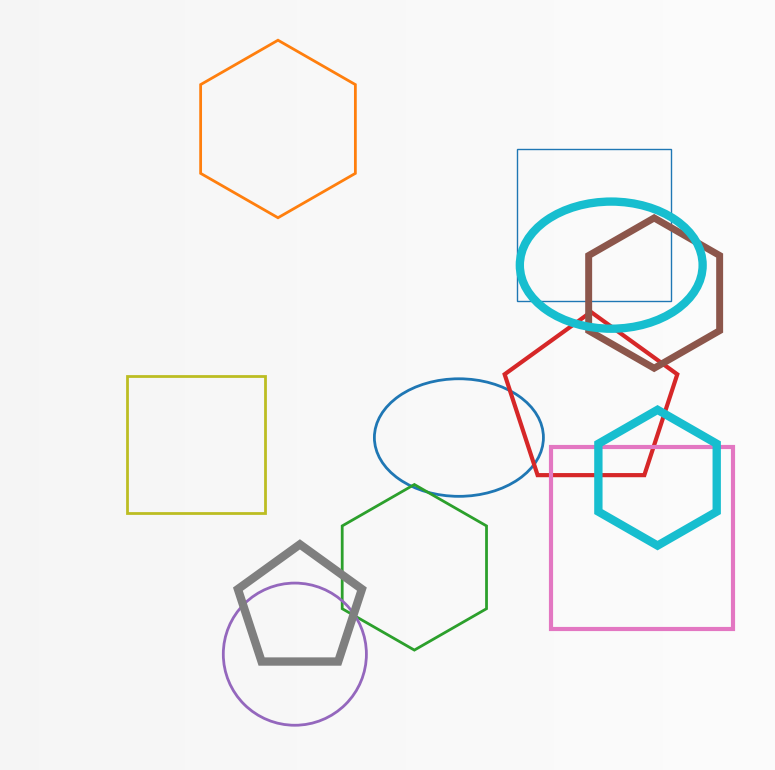[{"shape": "oval", "thickness": 1, "radius": 0.55, "center": [0.592, 0.432]}, {"shape": "square", "thickness": 0.5, "radius": 0.5, "center": [0.767, 0.708]}, {"shape": "hexagon", "thickness": 1, "radius": 0.58, "center": [0.359, 0.832]}, {"shape": "hexagon", "thickness": 1, "radius": 0.54, "center": [0.535, 0.263]}, {"shape": "pentagon", "thickness": 1.5, "radius": 0.59, "center": [0.763, 0.478]}, {"shape": "circle", "thickness": 1, "radius": 0.46, "center": [0.38, 0.15]}, {"shape": "hexagon", "thickness": 2.5, "radius": 0.49, "center": [0.844, 0.619]}, {"shape": "square", "thickness": 1.5, "radius": 0.59, "center": [0.829, 0.301]}, {"shape": "pentagon", "thickness": 3, "radius": 0.42, "center": [0.387, 0.209]}, {"shape": "square", "thickness": 1, "radius": 0.44, "center": [0.253, 0.423]}, {"shape": "hexagon", "thickness": 3, "radius": 0.44, "center": [0.848, 0.38]}, {"shape": "oval", "thickness": 3, "radius": 0.59, "center": [0.789, 0.656]}]